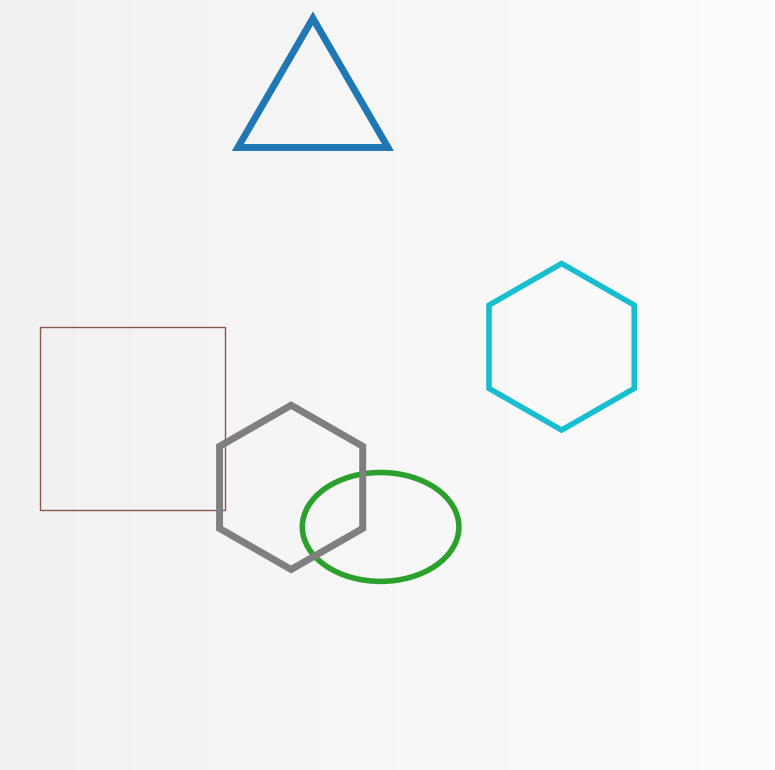[{"shape": "triangle", "thickness": 2.5, "radius": 0.56, "center": [0.404, 0.864]}, {"shape": "oval", "thickness": 2, "radius": 0.51, "center": [0.491, 0.316]}, {"shape": "square", "thickness": 0.5, "radius": 0.6, "center": [0.17, 0.456]}, {"shape": "hexagon", "thickness": 2.5, "radius": 0.53, "center": [0.376, 0.367]}, {"shape": "hexagon", "thickness": 2, "radius": 0.54, "center": [0.725, 0.55]}]